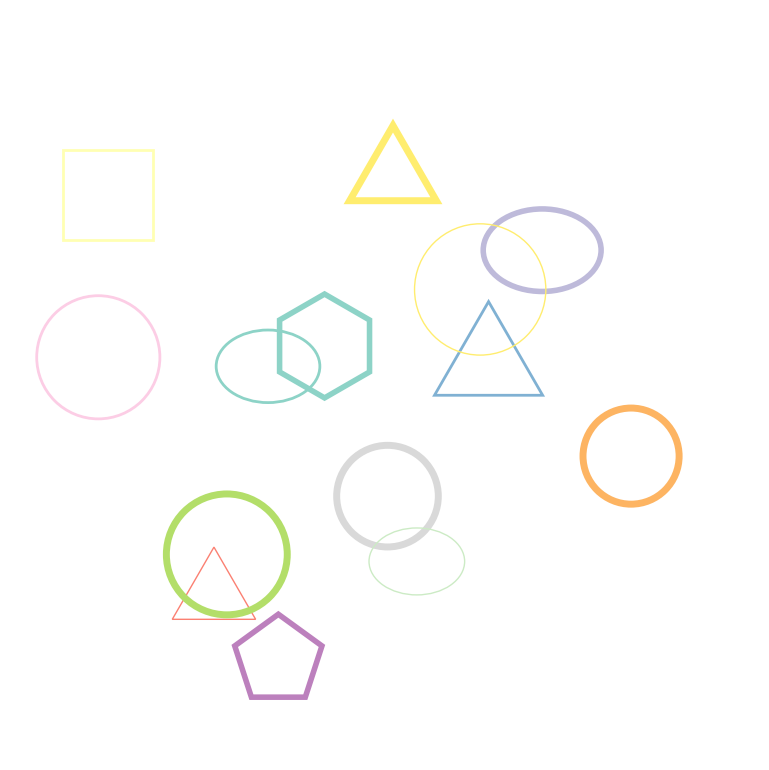[{"shape": "hexagon", "thickness": 2, "radius": 0.34, "center": [0.422, 0.551]}, {"shape": "oval", "thickness": 1, "radius": 0.34, "center": [0.348, 0.524]}, {"shape": "square", "thickness": 1, "radius": 0.29, "center": [0.14, 0.746]}, {"shape": "oval", "thickness": 2, "radius": 0.38, "center": [0.704, 0.675]}, {"shape": "triangle", "thickness": 0.5, "radius": 0.31, "center": [0.278, 0.227]}, {"shape": "triangle", "thickness": 1, "radius": 0.41, "center": [0.635, 0.527]}, {"shape": "circle", "thickness": 2.5, "radius": 0.31, "center": [0.82, 0.408]}, {"shape": "circle", "thickness": 2.5, "radius": 0.39, "center": [0.295, 0.28]}, {"shape": "circle", "thickness": 1, "radius": 0.4, "center": [0.128, 0.536]}, {"shape": "circle", "thickness": 2.5, "radius": 0.33, "center": [0.503, 0.356]}, {"shape": "pentagon", "thickness": 2, "radius": 0.3, "center": [0.361, 0.143]}, {"shape": "oval", "thickness": 0.5, "radius": 0.31, "center": [0.541, 0.271]}, {"shape": "triangle", "thickness": 2.5, "radius": 0.33, "center": [0.51, 0.772]}, {"shape": "circle", "thickness": 0.5, "radius": 0.43, "center": [0.624, 0.624]}]